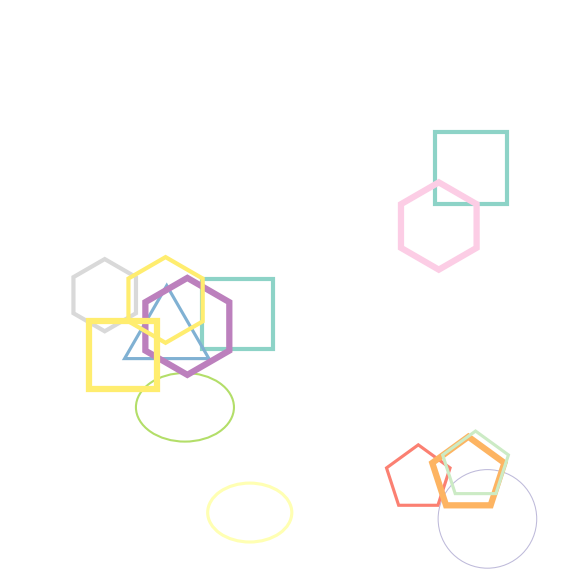[{"shape": "square", "thickness": 2, "radius": 0.31, "center": [0.411, 0.455]}, {"shape": "square", "thickness": 2, "radius": 0.31, "center": [0.816, 0.708]}, {"shape": "oval", "thickness": 1.5, "radius": 0.36, "center": [0.432, 0.112]}, {"shape": "circle", "thickness": 0.5, "radius": 0.43, "center": [0.844, 0.101]}, {"shape": "pentagon", "thickness": 1.5, "radius": 0.29, "center": [0.724, 0.171]}, {"shape": "triangle", "thickness": 1.5, "radius": 0.42, "center": [0.289, 0.42]}, {"shape": "pentagon", "thickness": 3, "radius": 0.33, "center": [0.811, 0.177]}, {"shape": "oval", "thickness": 1, "radius": 0.42, "center": [0.32, 0.294]}, {"shape": "hexagon", "thickness": 3, "radius": 0.38, "center": [0.76, 0.608]}, {"shape": "hexagon", "thickness": 2, "radius": 0.31, "center": [0.181, 0.488]}, {"shape": "hexagon", "thickness": 3, "radius": 0.42, "center": [0.324, 0.434]}, {"shape": "pentagon", "thickness": 1.5, "radius": 0.3, "center": [0.823, 0.193]}, {"shape": "square", "thickness": 3, "radius": 0.29, "center": [0.213, 0.384]}, {"shape": "hexagon", "thickness": 2, "radius": 0.37, "center": [0.287, 0.48]}]